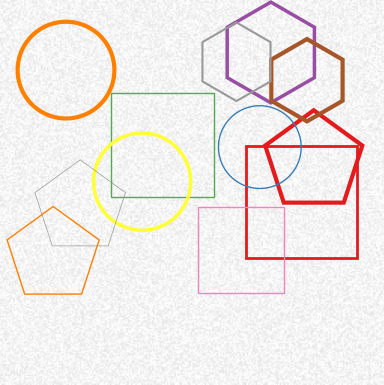[{"shape": "pentagon", "thickness": 3, "radius": 0.66, "center": [0.815, 0.581]}, {"shape": "square", "thickness": 2, "radius": 0.72, "center": [0.784, 0.475]}, {"shape": "circle", "thickness": 1, "radius": 0.54, "center": [0.675, 0.618]}, {"shape": "square", "thickness": 1, "radius": 0.67, "center": [0.422, 0.623]}, {"shape": "hexagon", "thickness": 2.5, "radius": 0.65, "center": [0.703, 0.864]}, {"shape": "circle", "thickness": 3, "radius": 0.63, "center": [0.171, 0.818]}, {"shape": "pentagon", "thickness": 1, "radius": 0.63, "center": [0.138, 0.338]}, {"shape": "circle", "thickness": 2.5, "radius": 0.63, "center": [0.369, 0.528]}, {"shape": "hexagon", "thickness": 3, "radius": 0.53, "center": [0.797, 0.792]}, {"shape": "square", "thickness": 1, "radius": 0.55, "center": [0.626, 0.351]}, {"shape": "hexagon", "thickness": 1.5, "radius": 0.51, "center": [0.614, 0.84]}, {"shape": "pentagon", "thickness": 0.5, "radius": 0.62, "center": [0.208, 0.461]}]